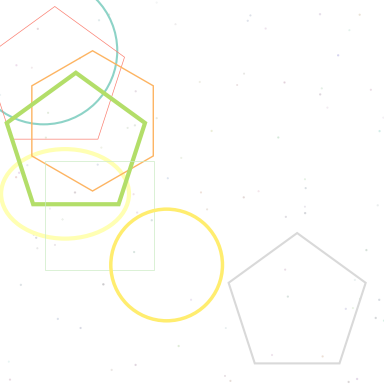[{"shape": "circle", "thickness": 1.5, "radius": 0.96, "center": [0.113, 0.868]}, {"shape": "oval", "thickness": 3, "radius": 0.83, "center": [0.169, 0.496]}, {"shape": "pentagon", "thickness": 0.5, "radius": 0.95, "center": [0.142, 0.793]}, {"shape": "hexagon", "thickness": 1, "radius": 0.91, "center": [0.24, 0.686]}, {"shape": "pentagon", "thickness": 3, "radius": 0.94, "center": [0.197, 0.622]}, {"shape": "pentagon", "thickness": 1.5, "radius": 0.94, "center": [0.772, 0.208]}, {"shape": "square", "thickness": 0.5, "radius": 0.71, "center": [0.259, 0.441]}, {"shape": "circle", "thickness": 2.5, "radius": 0.73, "center": [0.433, 0.312]}]